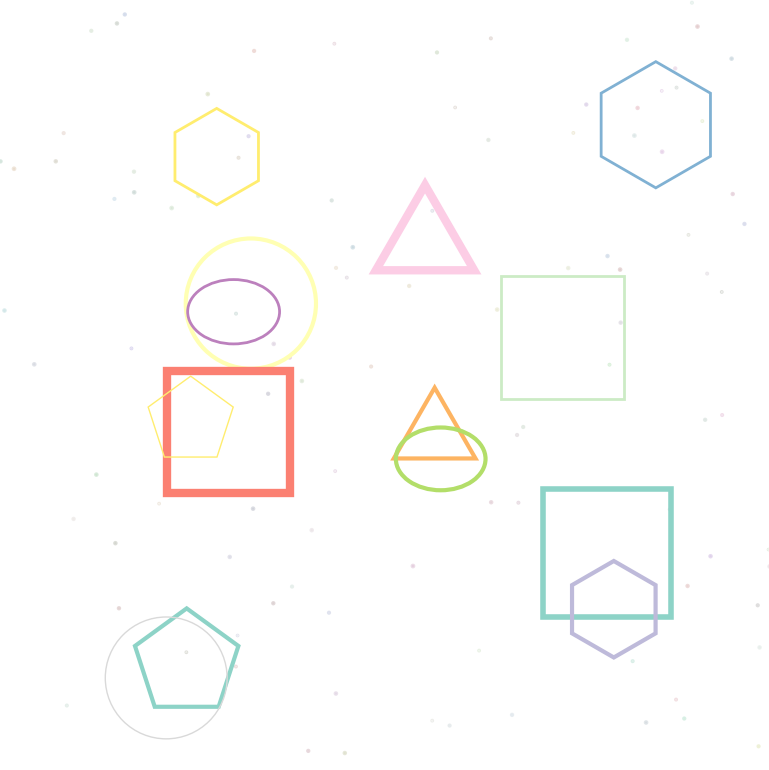[{"shape": "pentagon", "thickness": 1.5, "radius": 0.35, "center": [0.242, 0.139]}, {"shape": "square", "thickness": 2, "radius": 0.42, "center": [0.789, 0.282]}, {"shape": "circle", "thickness": 1.5, "radius": 0.42, "center": [0.326, 0.606]}, {"shape": "hexagon", "thickness": 1.5, "radius": 0.31, "center": [0.797, 0.209]}, {"shape": "square", "thickness": 3, "radius": 0.4, "center": [0.297, 0.439]}, {"shape": "hexagon", "thickness": 1, "radius": 0.41, "center": [0.852, 0.838]}, {"shape": "triangle", "thickness": 1.5, "radius": 0.31, "center": [0.564, 0.435]}, {"shape": "oval", "thickness": 1.5, "radius": 0.29, "center": [0.572, 0.404]}, {"shape": "triangle", "thickness": 3, "radius": 0.37, "center": [0.552, 0.686]}, {"shape": "circle", "thickness": 0.5, "radius": 0.4, "center": [0.216, 0.12]}, {"shape": "oval", "thickness": 1, "radius": 0.3, "center": [0.303, 0.595]}, {"shape": "square", "thickness": 1, "radius": 0.4, "center": [0.731, 0.562]}, {"shape": "pentagon", "thickness": 0.5, "radius": 0.29, "center": [0.248, 0.453]}, {"shape": "hexagon", "thickness": 1, "radius": 0.31, "center": [0.281, 0.797]}]